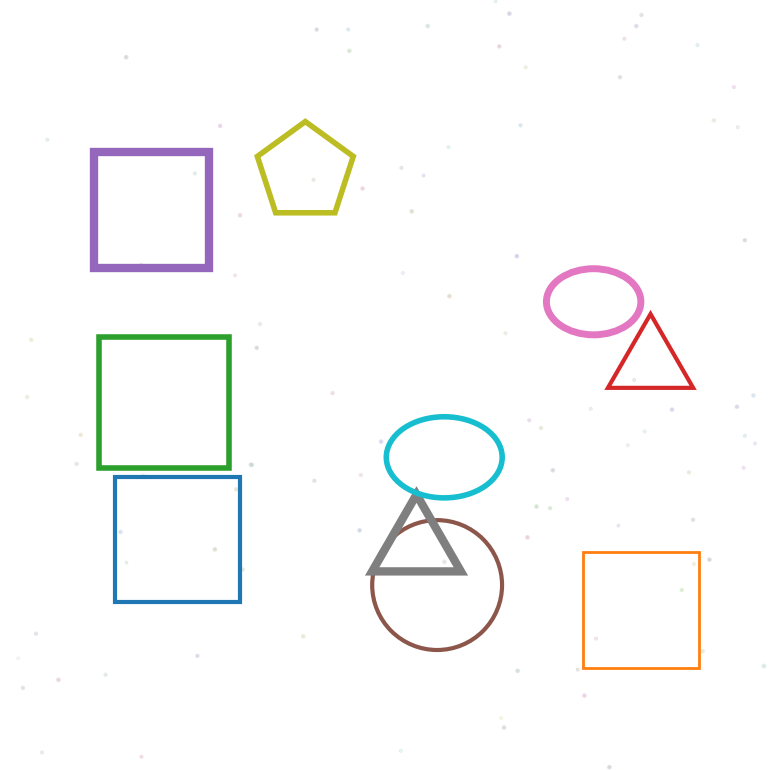[{"shape": "square", "thickness": 1.5, "radius": 0.41, "center": [0.23, 0.299]}, {"shape": "square", "thickness": 1, "radius": 0.38, "center": [0.833, 0.208]}, {"shape": "square", "thickness": 2, "radius": 0.42, "center": [0.213, 0.478]}, {"shape": "triangle", "thickness": 1.5, "radius": 0.32, "center": [0.845, 0.528]}, {"shape": "square", "thickness": 3, "radius": 0.38, "center": [0.197, 0.727]}, {"shape": "circle", "thickness": 1.5, "radius": 0.42, "center": [0.568, 0.24]}, {"shape": "oval", "thickness": 2.5, "radius": 0.31, "center": [0.771, 0.608]}, {"shape": "triangle", "thickness": 3, "radius": 0.33, "center": [0.541, 0.291]}, {"shape": "pentagon", "thickness": 2, "radius": 0.33, "center": [0.397, 0.777]}, {"shape": "oval", "thickness": 2, "radius": 0.38, "center": [0.577, 0.406]}]